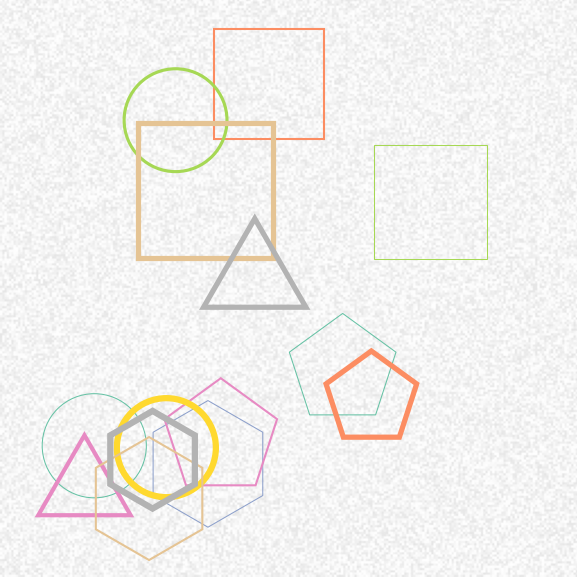[{"shape": "pentagon", "thickness": 0.5, "radius": 0.49, "center": [0.593, 0.359]}, {"shape": "circle", "thickness": 0.5, "radius": 0.45, "center": [0.163, 0.227]}, {"shape": "square", "thickness": 1, "radius": 0.47, "center": [0.465, 0.854]}, {"shape": "pentagon", "thickness": 2.5, "radius": 0.41, "center": [0.643, 0.309]}, {"shape": "hexagon", "thickness": 0.5, "radius": 0.55, "center": [0.36, 0.196]}, {"shape": "pentagon", "thickness": 1, "radius": 0.51, "center": [0.382, 0.242]}, {"shape": "triangle", "thickness": 2, "radius": 0.46, "center": [0.146, 0.153]}, {"shape": "square", "thickness": 0.5, "radius": 0.49, "center": [0.746, 0.649]}, {"shape": "circle", "thickness": 1.5, "radius": 0.45, "center": [0.304, 0.791]}, {"shape": "circle", "thickness": 3, "radius": 0.43, "center": [0.288, 0.224]}, {"shape": "square", "thickness": 2.5, "radius": 0.58, "center": [0.356, 0.669]}, {"shape": "hexagon", "thickness": 1, "radius": 0.53, "center": [0.258, 0.136]}, {"shape": "triangle", "thickness": 2.5, "radius": 0.51, "center": [0.441, 0.518]}, {"shape": "hexagon", "thickness": 3, "radius": 0.42, "center": [0.264, 0.203]}]